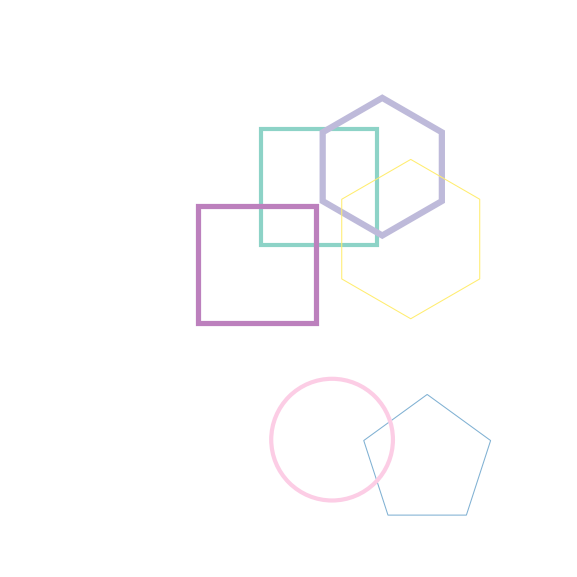[{"shape": "square", "thickness": 2, "radius": 0.5, "center": [0.552, 0.675]}, {"shape": "hexagon", "thickness": 3, "radius": 0.6, "center": [0.662, 0.71]}, {"shape": "pentagon", "thickness": 0.5, "radius": 0.58, "center": [0.74, 0.201]}, {"shape": "circle", "thickness": 2, "radius": 0.53, "center": [0.575, 0.238]}, {"shape": "square", "thickness": 2.5, "radius": 0.51, "center": [0.445, 0.541]}, {"shape": "hexagon", "thickness": 0.5, "radius": 0.69, "center": [0.711, 0.585]}]